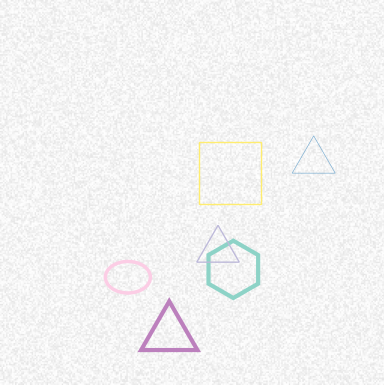[{"shape": "hexagon", "thickness": 3, "radius": 0.37, "center": [0.606, 0.3]}, {"shape": "triangle", "thickness": 1, "radius": 0.32, "center": [0.566, 0.351]}, {"shape": "triangle", "thickness": 0.5, "radius": 0.32, "center": [0.815, 0.582]}, {"shape": "oval", "thickness": 2.5, "radius": 0.29, "center": [0.332, 0.28]}, {"shape": "triangle", "thickness": 3, "radius": 0.42, "center": [0.44, 0.133]}, {"shape": "square", "thickness": 1, "radius": 0.4, "center": [0.598, 0.55]}]